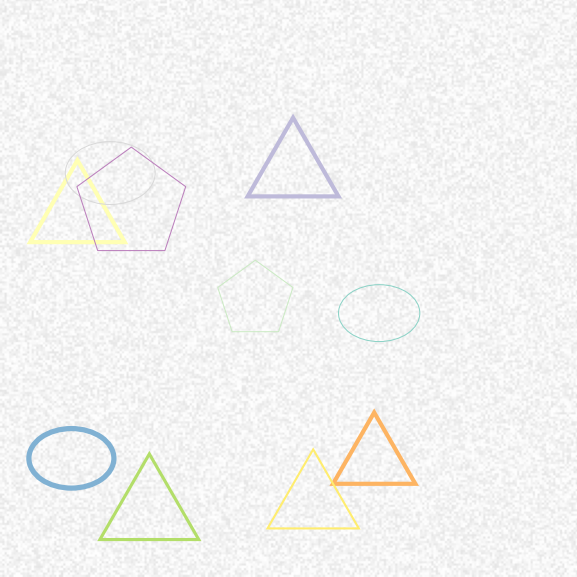[{"shape": "oval", "thickness": 0.5, "radius": 0.35, "center": [0.657, 0.457]}, {"shape": "triangle", "thickness": 2, "radius": 0.47, "center": [0.134, 0.627]}, {"shape": "triangle", "thickness": 2, "radius": 0.45, "center": [0.507, 0.704]}, {"shape": "oval", "thickness": 2.5, "radius": 0.37, "center": [0.124, 0.205]}, {"shape": "triangle", "thickness": 2, "radius": 0.41, "center": [0.648, 0.203]}, {"shape": "triangle", "thickness": 1.5, "radius": 0.49, "center": [0.259, 0.114]}, {"shape": "oval", "thickness": 0.5, "radius": 0.39, "center": [0.191, 0.699]}, {"shape": "pentagon", "thickness": 0.5, "radius": 0.5, "center": [0.227, 0.645]}, {"shape": "pentagon", "thickness": 0.5, "radius": 0.34, "center": [0.442, 0.48]}, {"shape": "triangle", "thickness": 1, "radius": 0.46, "center": [0.542, 0.13]}]